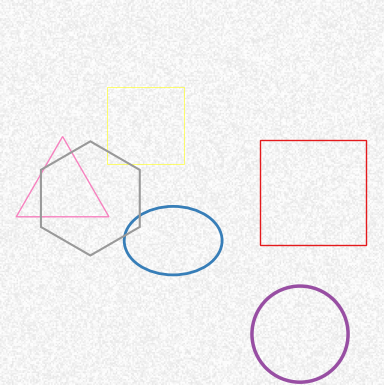[{"shape": "square", "thickness": 1, "radius": 0.68, "center": [0.813, 0.499]}, {"shape": "oval", "thickness": 2, "radius": 0.64, "center": [0.45, 0.375]}, {"shape": "circle", "thickness": 2.5, "radius": 0.62, "center": [0.779, 0.132]}, {"shape": "square", "thickness": 0.5, "radius": 0.5, "center": [0.378, 0.674]}, {"shape": "triangle", "thickness": 1, "radius": 0.7, "center": [0.163, 0.506]}, {"shape": "hexagon", "thickness": 1.5, "radius": 0.74, "center": [0.235, 0.485]}]